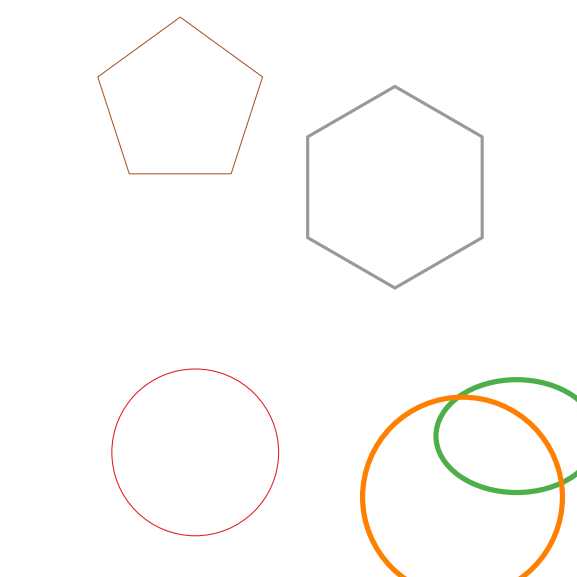[{"shape": "circle", "thickness": 0.5, "radius": 0.72, "center": [0.338, 0.216]}, {"shape": "oval", "thickness": 2.5, "radius": 0.7, "center": [0.894, 0.244]}, {"shape": "circle", "thickness": 2.5, "radius": 0.87, "center": [0.801, 0.138]}, {"shape": "pentagon", "thickness": 0.5, "radius": 0.75, "center": [0.312, 0.82]}, {"shape": "hexagon", "thickness": 1.5, "radius": 0.87, "center": [0.684, 0.675]}]